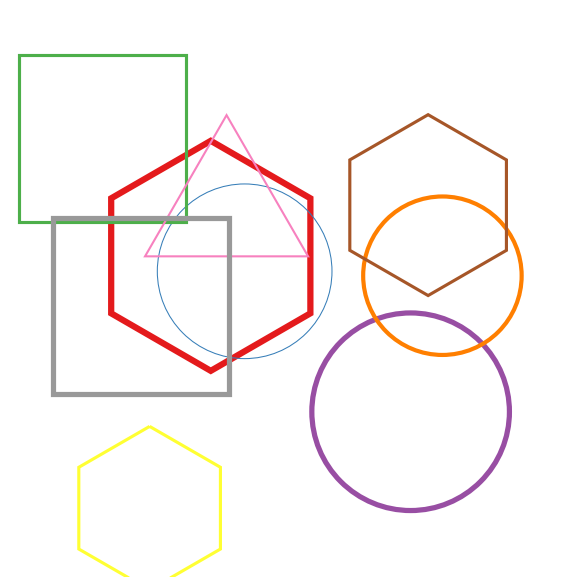[{"shape": "hexagon", "thickness": 3, "radius": 1.0, "center": [0.365, 0.556]}, {"shape": "circle", "thickness": 0.5, "radius": 0.76, "center": [0.424, 0.529]}, {"shape": "square", "thickness": 1.5, "radius": 0.72, "center": [0.178, 0.76]}, {"shape": "circle", "thickness": 2.5, "radius": 0.86, "center": [0.711, 0.286]}, {"shape": "circle", "thickness": 2, "radius": 0.69, "center": [0.766, 0.522]}, {"shape": "hexagon", "thickness": 1.5, "radius": 0.71, "center": [0.259, 0.119]}, {"shape": "hexagon", "thickness": 1.5, "radius": 0.78, "center": [0.741, 0.644]}, {"shape": "triangle", "thickness": 1, "radius": 0.82, "center": [0.392, 0.637]}, {"shape": "square", "thickness": 2.5, "radius": 0.76, "center": [0.244, 0.47]}]